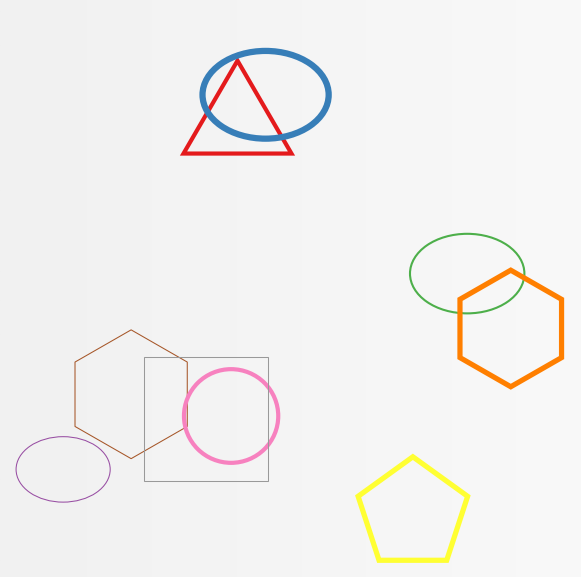[{"shape": "triangle", "thickness": 2, "radius": 0.54, "center": [0.409, 0.787]}, {"shape": "oval", "thickness": 3, "radius": 0.54, "center": [0.457, 0.835]}, {"shape": "oval", "thickness": 1, "radius": 0.49, "center": [0.804, 0.525]}, {"shape": "oval", "thickness": 0.5, "radius": 0.4, "center": [0.109, 0.186]}, {"shape": "hexagon", "thickness": 2.5, "radius": 0.5, "center": [0.879, 0.43]}, {"shape": "pentagon", "thickness": 2.5, "radius": 0.5, "center": [0.71, 0.109]}, {"shape": "hexagon", "thickness": 0.5, "radius": 0.56, "center": [0.226, 0.316]}, {"shape": "circle", "thickness": 2, "radius": 0.41, "center": [0.398, 0.279]}, {"shape": "square", "thickness": 0.5, "radius": 0.53, "center": [0.355, 0.273]}]